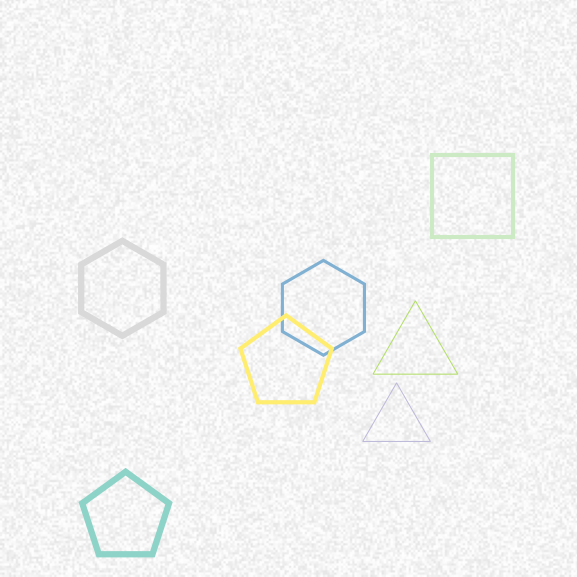[{"shape": "pentagon", "thickness": 3, "radius": 0.4, "center": [0.218, 0.103]}, {"shape": "triangle", "thickness": 0.5, "radius": 0.34, "center": [0.687, 0.269]}, {"shape": "hexagon", "thickness": 1.5, "radius": 0.41, "center": [0.56, 0.466]}, {"shape": "triangle", "thickness": 0.5, "radius": 0.42, "center": [0.719, 0.394]}, {"shape": "hexagon", "thickness": 3, "radius": 0.41, "center": [0.212, 0.5]}, {"shape": "square", "thickness": 2, "radius": 0.35, "center": [0.818, 0.66]}, {"shape": "pentagon", "thickness": 2, "radius": 0.42, "center": [0.495, 0.37]}]